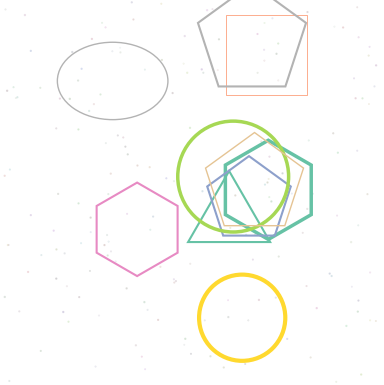[{"shape": "hexagon", "thickness": 2.5, "radius": 0.64, "center": [0.697, 0.507]}, {"shape": "triangle", "thickness": 1.5, "radius": 0.62, "center": [0.595, 0.433]}, {"shape": "square", "thickness": 0.5, "radius": 0.52, "center": [0.692, 0.858]}, {"shape": "pentagon", "thickness": 1.5, "radius": 0.57, "center": [0.647, 0.48]}, {"shape": "hexagon", "thickness": 1.5, "radius": 0.61, "center": [0.356, 0.404]}, {"shape": "circle", "thickness": 2.5, "radius": 0.72, "center": [0.606, 0.541]}, {"shape": "circle", "thickness": 3, "radius": 0.56, "center": [0.629, 0.175]}, {"shape": "pentagon", "thickness": 1, "radius": 0.67, "center": [0.661, 0.522]}, {"shape": "pentagon", "thickness": 1.5, "radius": 0.74, "center": [0.655, 0.895]}, {"shape": "oval", "thickness": 1, "radius": 0.72, "center": [0.293, 0.79]}]